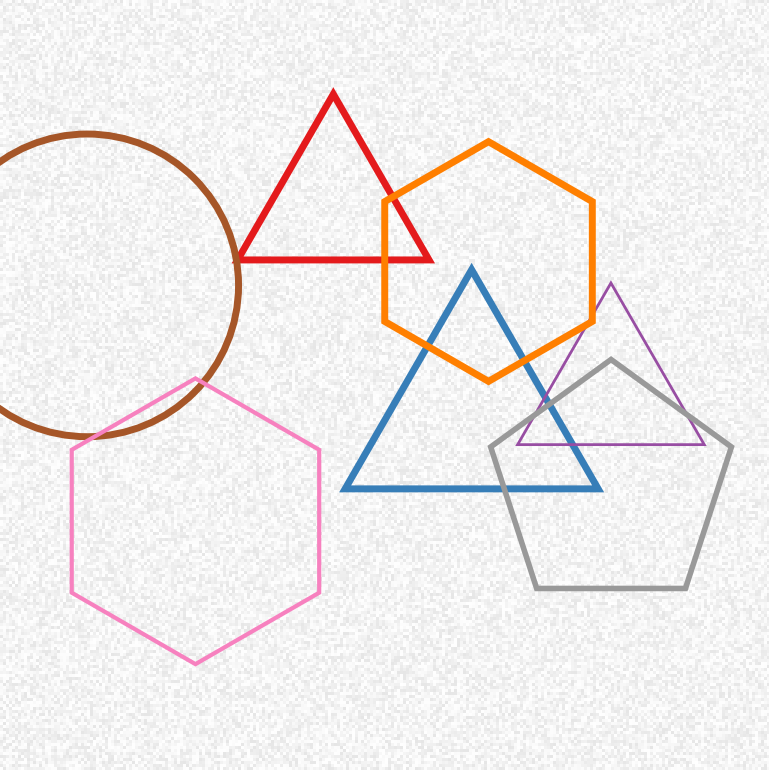[{"shape": "triangle", "thickness": 2.5, "radius": 0.72, "center": [0.433, 0.734]}, {"shape": "triangle", "thickness": 2.5, "radius": 0.95, "center": [0.613, 0.46]}, {"shape": "triangle", "thickness": 1, "radius": 0.7, "center": [0.793, 0.493]}, {"shape": "hexagon", "thickness": 2.5, "radius": 0.78, "center": [0.634, 0.66]}, {"shape": "circle", "thickness": 2.5, "radius": 0.98, "center": [0.113, 0.629]}, {"shape": "hexagon", "thickness": 1.5, "radius": 0.93, "center": [0.254, 0.323]}, {"shape": "pentagon", "thickness": 2, "radius": 0.82, "center": [0.794, 0.369]}]